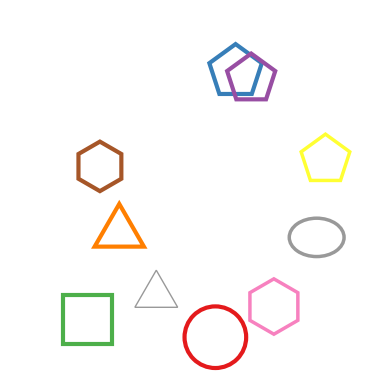[{"shape": "circle", "thickness": 3, "radius": 0.4, "center": [0.559, 0.124]}, {"shape": "pentagon", "thickness": 3, "radius": 0.36, "center": [0.612, 0.814]}, {"shape": "square", "thickness": 3, "radius": 0.32, "center": [0.227, 0.171]}, {"shape": "pentagon", "thickness": 3, "radius": 0.33, "center": [0.652, 0.795]}, {"shape": "triangle", "thickness": 3, "radius": 0.37, "center": [0.31, 0.396]}, {"shape": "pentagon", "thickness": 2.5, "radius": 0.33, "center": [0.845, 0.585]}, {"shape": "hexagon", "thickness": 3, "radius": 0.32, "center": [0.26, 0.568]}, {"shape": "hexagon", "thickness": 2.5, "radius": 0.36, "center": [0.711, 0.204]}, {"shape": "triangle", "thickness": 1, "radius": 0.32, "center": [0.406, 0.234]}, {"shape": "oval", "thickness": 2.5, "radius": 0.36, "center": [0.823, 0.383]}]